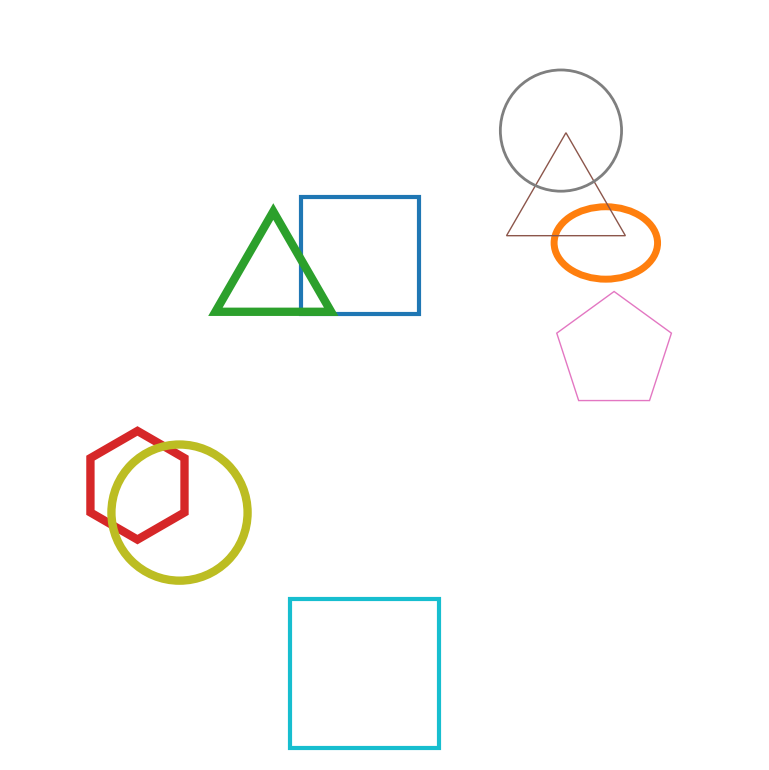[{"shape": "square", "thickness": 1.5, "radius": 0.38, "center": [0.468, 0.668]}, {"shape": "oval", "thickness": 2.5, "radius": 0.34, "center": [0.787, 0.684]}, {"shape": "triangle", "thickness": 3, "radius": 0.43, "center": [0.355, 0.638]}, {"shape": "hexagon", "thickness": 3, "radius": 0.35, "center": [0.179, 0.37]}, {"shape": "triangle", "thickness": 0.5, "radius": 0.45, "center": [0.735, 0.738]}, {"shape": "pentagon", "thickness": 0.5, "radius": 0.39, "center": [0.798, 0.543]}, {"shape": "circle", "thickness": 1, "radius": 0.39, "center": [0.729, 0.83]}, {"shape": "circle", "thickness": 3, "radius": 0.44, "center": [0.233, 0.334]}, {"shape": "square", "thickness": 1.5, "radius": 0.48, "center": [0.473, 0.126]}]